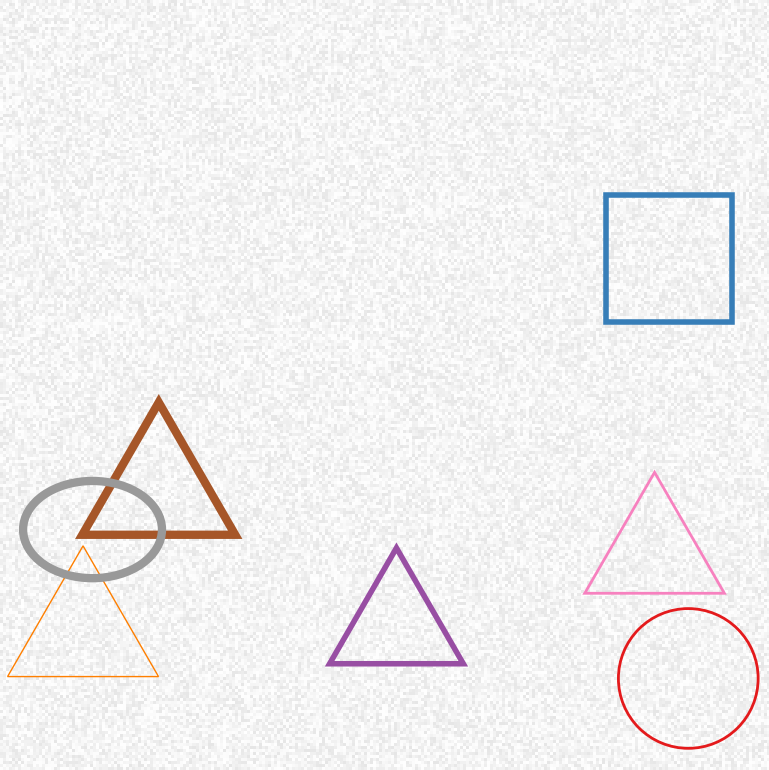[{"shape": "circle", "thickness": 1, "radius": 0.45, "center": [0.894, 0.119]}, {"shape": "square", "thickness": 2, "radius": 0.41, "center": [0.869, 0.664]}, {"shape": "triangle", "thickness": 2, "radius": 0.5, "center": [0.515, 0.188]}, {"shape": "triangle", "thickness": 0.5, "radius": 0.57, "center": [0.108, 0.178]}, {"shape": "triangle", "thickness": 3, "radius": 0.57, "center": [0.206, 0.363]}, {"shape": "triangle", "thickness": 1, "radius": 0.52, "center": [0.85, 0.282]}, {"shape": "oval", "thickness": 3, "radius": 0.45, "center": [0.12, 0.312]}]